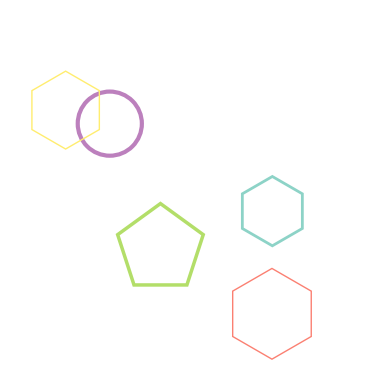[{"shape": "hexagon", "thickness": 2, "radius": 0.45, "center": [0.707, 0.452]}, {"shape": "hexagon", "thickness": 1, "radius": 0.59, "center": [0.706, 0.185]}, {"shape": "pentagon", "thickness": 2.5, "radius": 0.58, "center": [0.417, 0.354]}, {"shape": "circle", "thickness": 3, "radius": 0.42, "center": [0.285, 0.679]}, {"shape": "hexagon", "thickness": 1, "radius": 0.51, "center": [0.17, 0.714]}]